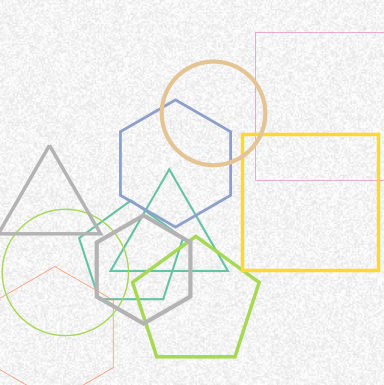[{"shape": "pentagon", "thickness": 1.5, "radius": 0.71, "center": [0.34, 0.338]}, {"shape": "triangle", "thickness": 1.5, "radius": 0.88, "center": [0.44, 0.384]}, {"shape": "hexagon", "thickness": 0.5, "radius": 0.88, "center": [0.142, 0.133]}, {"shape": "hexagon", "thickness": 2, "radius": 0.83, "center": [0.456, 0.575]}, {"shape": "square", "thickness": 0.5, "radius": 0.96, "center": [0.854, 0.725]}, {"shape": "pentagon", "thickness": 2.5, "radius": 0.86, "center": [0.509, 0.213]}, {"shape": "circle", "thickness": 1, "radius": 0.82, "center": [0.17, 0.292]}, {"shape": "square", "thickness": 2.5, "radius": 0.89, "center": [0.805, 0.475]}, {"shape": "circle", "thickness": 3, "radius": 0.67, "center": [0.555, 0.706]}, {"shape": "hexagon", "thickness": 3, "radius": 0.7, "center": [0.373, 0.3]}, {"shape": "triangle", "thickness": 2.5, "radius": 0.77, "center": [0.128, 0.469]}]